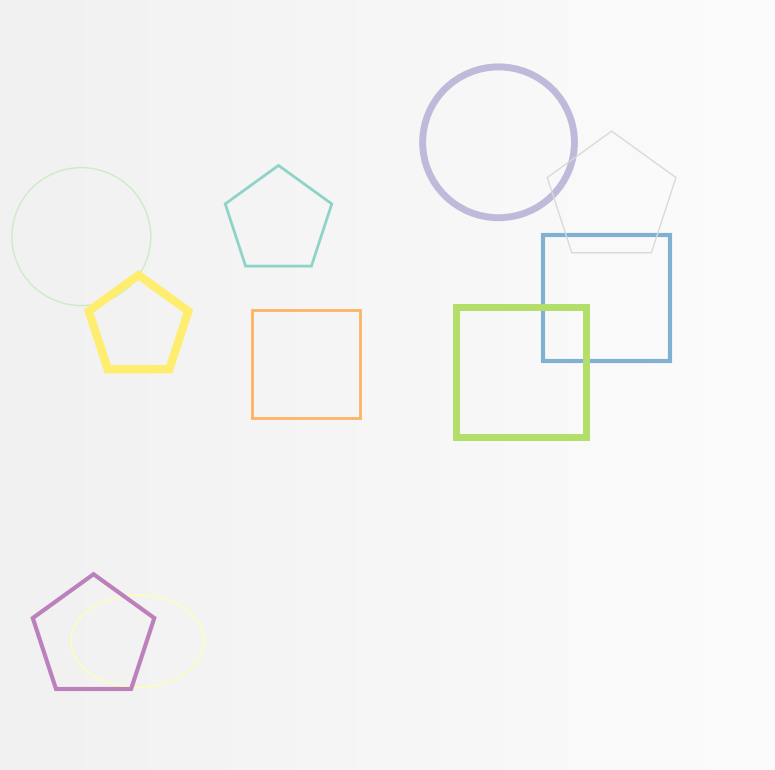[{"shape": "pentagon", "thickness": 1, "radius": 0.36, "center": [0.359, 0.713]}, {"shape": "oval", "thickness": 0.5, "radius": 0.43, "center": [0.177, 0.167]}, {"shape": "circle", "thickness": 2.5, "radius": 0.49, "center": [0.643, 0.815]}, {"shape": "square", "thickness": 1.5, "radius": 0.41, "center": [0.783, 0.613]}, {"shape": "square", "thickness": 1, "radius": 0.35, "center": [0.395, 0.527]}, {"shape": "square", "thickness": 2.5, "radius": 0.42, "center": [0.673, 0.517]}, {"shape": "pentagon", "thickness": 0.5, "radius": 0.44, "center": [0.789, 0.742]}, {"shape": "pentagon", "thickness": 1.5, "radius": 0.41, "center": [0.121, 0.172]}, {"shape": "circle", "thickness": 0.5, "radius": 0.45, "center": [0.105, 0.693]}, {"shape": "pentagon", "thickness": 3, "radius": 0.34, "center": [0.179, 0.575]}]